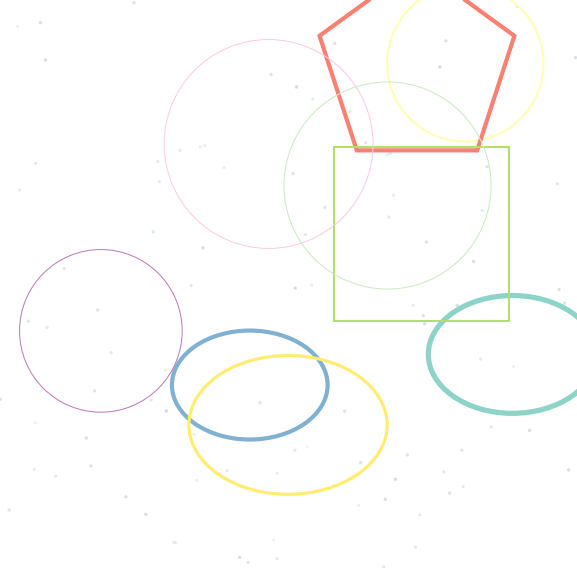[{"shape": "oval", "thickness": 2.5, "radius": 0.73, "center": [0.887, 0.385]}, {"shape": "circle", "thickness": 1, "radius": 0.68, "center": [0.806, 0.889]}, {"shape": "pentagon", "thickness": 2, "radius": 0.89, "center": [0.722, 0.882]}, {"shape": "oval", "thickness": 2, "radius": 0.67, "center": [0.432, 0.332]}, {"shape": "square", "thickness": 1, "radius": 0.76, "center": [0.73, 0.594]}, {"shape": "circle", "thickness": 0.5, "radius": 0.9, "center": [0.465, 0.75]}, {"shape": "circle", "thickness": 0.5, "radius": 0.7, "center": [0.175, 0.426]}, {"shape": "circle", "thickness": 0.5, "radius": 0.9, "center": [0.671, 0.678]}, {"shape": "oval", "thickness": 1.5, "radius": 0.86, "center": [0.499, 0.263]}]